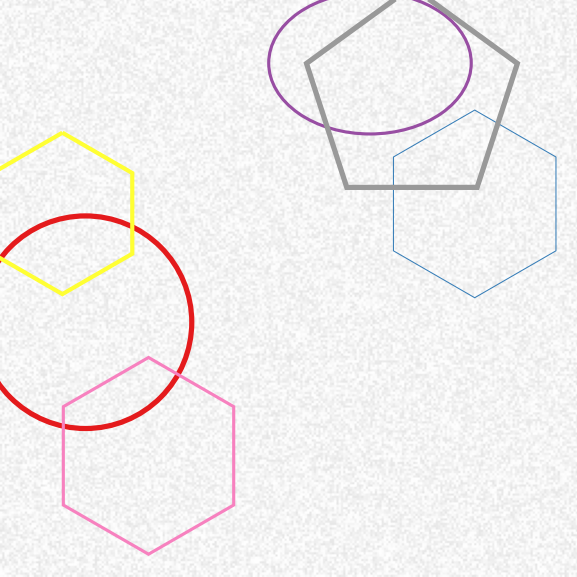[{"shape": "circle", "thickness": 2.5, "radius": 0.92, "center": [0.148, 0.441]}, {"shape": "hexagon", "thickness": 0.5, "radius": 0.81, "center": [0.822, 0.646]}, {"shape": "oval", "thickness": 1.5, "radius": 0.88, "center": [0.641, 0.89]}, {"shape": "hexagon", "thickness": 2, "radius": 0.7, "center": [0.108, 0.63]}, {"shape": "hexagon", "thickness": 1.5, "radius": 0.85, "center": [0.257, 0.21]}, {"shape": "pentagon", "thickness": 2.5, "radius": 0.96, "center": [0.713, 0.83]}]